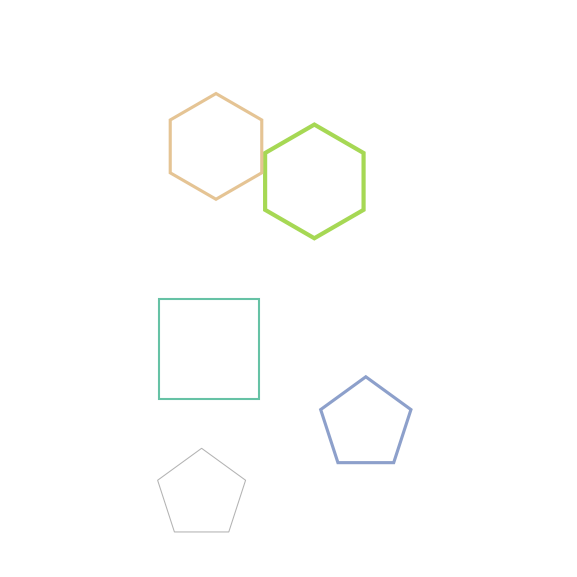[{"shape": "square", "thickness": 1, "radius": 0.43, "center": [0.362, 0.395]}, {"shape": "pentagon", "thickness": 1.5, "radius": 0.41, "center": [0.633, 0.264]}, {"shape": "hexagon", "thickness": 2, "radius": 0.49, "center": [0.544, 0.685]}, {"shape": "hexagon", "thickness": 1.5, "radius": 0.46, "center": [0.374, 0.746]}, {"shape": "pentagon", "thickness": 0.5, "radius": 0.4, "center": [0.349, 0.143]}]